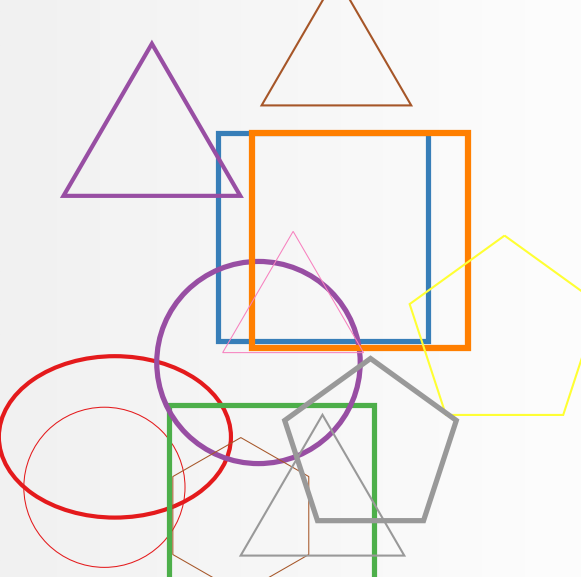[{"shape": "circle", "thickness": 0.5, "radius": 0.69, "center": [0.18, 0.155]}, {"shape": "oval", "thickness": 2, "radius": 1.0, "center": [0.198, 0.243]}, {"shape": "square", "thickness": 2.5, "radius": 0.9, "center": [0.555, 0.588]}, {"shape": "square", "thickness": 2.5, "radius": 0.88, "center": [0.467, 0.122]}, {"shape": "triangle", "thickness": 2, "radius": 0.88, "center": [0.261, 0.748]}, {"shape": "circle", "thickness": 2.5, "radius": 0.88, "center": [0.445, 0.371]}, {"shape": "square", "thickness": 3, "radius": 0.93, "center": [0.62, 0.583]}, {"shape": "pentagon", "thickness": 1, "radius": 0.86, "center": [0.868, 0.42]}, {"shape": "hexagon", "thickness": 0.5, "radius": 0.68, "center": [0.414, 0.106]}, {"shape": "triangle", "thickness": 1, "radius": 0.74, "center": [0.579, 0.891]}, {"shape": "triangle", "thickness": 0.5, "radius": 0.7, "center": [0.504, 0.459]}, {"shape": "triangle", "thickness": 1, "radius": 0.81, "center": [0.555, 0.118]}, {"shape": "pentagon", "thickness": 2.5, "radius": 0.78, "center": [0.637, 0.223]}]